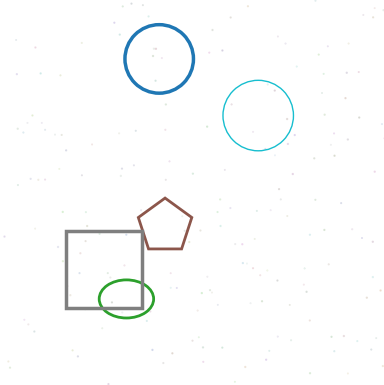[{"shape": "circle", "thickness": 2.5, "radius": 0.44, "center": [0.414, 0.847]}, {"shape": "oval", "thickness": 2, "radius": 0.35, "center": [0.328, 0.224]}, {"shape": "pentagon", "thickness": 2, "radius": 0.37, "center": [0.429, 0.413]}, {"shape": "square", "thickness": 2.5, "radius": 0.5, "center": [0.27, 0.299]}, {"shape": "circle", "thickness": 1, "radius": 0.46, "center": [0.671, 0.7]}]